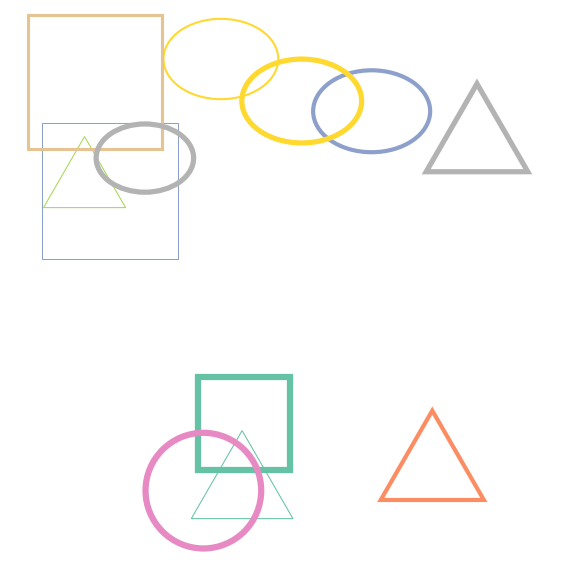[{"shape": "square", "thickness": 3, "radius": 0.4, "center": [0.422, 0.266]}, {"shape": "triangle", "thickness": 0.5, "radius": 0.51, "center": [0.419, 0.152]}, {"shape": "triangle", "thickness": 2, "radius": 0.52, "center": [0.749, 0.185]}, {"shape": "square", "thickness": 0.5, "radius": 0.59, "center": [0.191, 0.669]}, {"shape": "oval", "thickness": 2, "radius": 0.51, "center": [0.644, 0.806]}, {"shape": "circle", "thickness": 3, "radius": 0.5, "center": [0.352, 0.15]}, {"shape": "triangle", "thickness": 0.5, "radius": 0.41, "center": [0.146, 0.681]}, {"shape": "oval", "thickness": 1, "radius": 0.5, "center": [0.382, 0.897]}, {"shape": "oval", "thickness": 2.5, "radius": 0.52, "center": [0.522, 0.824]}, {"shape": "square", "thickness": 1.5, "radius": 0.58, "center": [0.164, 0.857]}, {"shape": "oval", "thickness": 2.5, "radius": 0.42, "center": [0.251, 0.725]}, {"shape": "triangle", "thickness": 2.5, "radius": 0.51, "center": [0.826, 0.753]}]